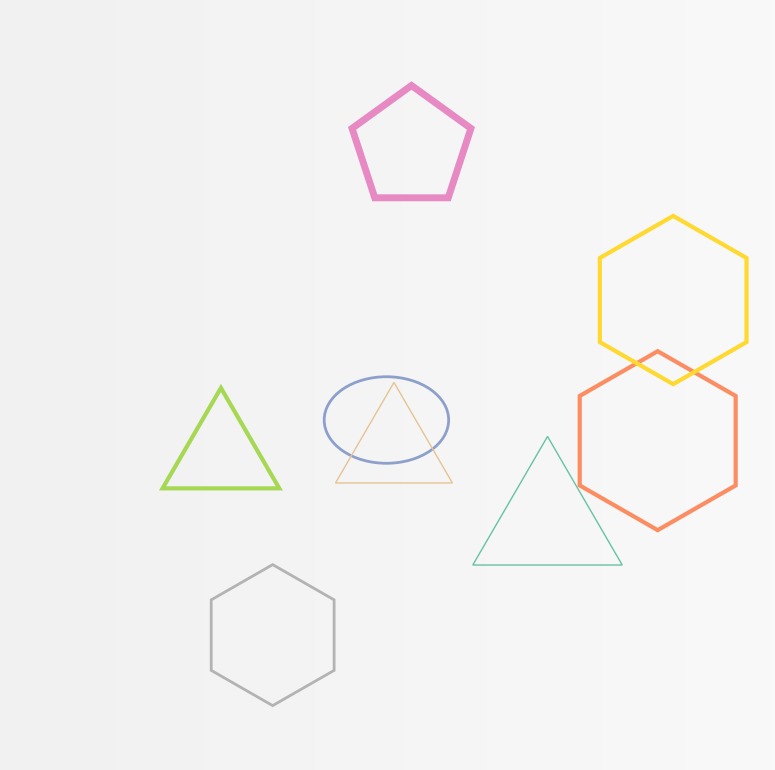[{"shape": "triangle", "thickness": 0.5, "radius": 0.56, "center": [0.706, 0.322]}, {"shape": "hexagon", "thickness": 1.5, "radius": 0.58, "center": [0.849, 0.428]}, {"shape": "oval", "thickness": 1, "radius": 0.4, "center": [0.499, 0.455]}, {"shape": "pentagon", "thickness": 2.5, "radius": 0.4, "center": [0.531, 0.808]}, {"shape": "triangle", "thickness": 1.5, "radius": 0.43, "center": [0.285, 0.409]}, {"shape": "hexagon", "thickness": 1.5, "radius": 0.55, "center": [0.869, 0.61]}, {"shape": "triangle", "thickness": 0.5, "radius": 0.44, "center": [0.508, 0.416]}, {"shape": "hexagon", "thickness": 1, "radius": 0.46, "center": [0.352, 0.175]}]